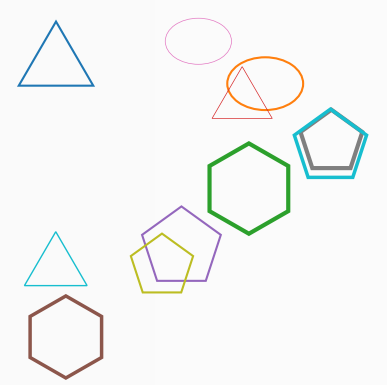[{"shape": "triangle", "thickness": 1.5, "radius": 0.56, "center": [0.145, 0.833]}, {"shape": "oval", "thickness": 1.5, "radius": 0.49, "center": [0.684, 0.783]}, {"shape": "hexagon", "thickness": 3, "radius": 0.59, "center": [0.642, 0.51]}, {"shape": "triangle", "thickness": 0.5, "radius": 0.45, "center": [0.625, 0.737]}, {"shape": "pentagon", "thickness": 1.5, "radius": 0.53, "center": [0.468, 0.357]}, {"shape": "hexagon", "thickness": 2.5, "radius": 0.53, "center": [0.17, 0.125]}, {"shape": "oval", "thickness": 0.5, "radius": 0.43, "center": [0.512, 0.893]}, {"shape": "pentagon", "thickness": 3, "radius": 0.42, "center": [0.855, 0.631]}, {"shape": "pentagon", "thickness": 1.5, "radius": 0.42, "center": [0.418, 0.309]}, {"shape": "triangle", "thickness": 1, "radius": 0.47, "center": [0.144, 0.305]}, {"shape": "pentagon", "thickness": 2.5, "radius": 0.49, "center": [0.853, 0.619]}]